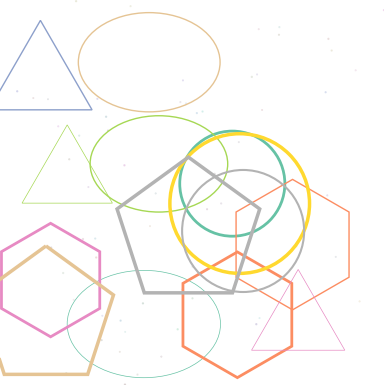[{"shape": "circle", "thickness": 2, "radius": 0.68, "center": [0.603, 0.523]}, {"shape": "oval", "thickness": 0.5, "radius": 1.0, "center": [0.374, 0.158]}, {"shape": "hexagon", "thickness": 2, "radius": 0.82, "center": [0.617, 0.182]}, {"shape": "hexagon", "thickness": 1, "radius": 0.85, "center": [0.76, 0.365]}, {"shape": "triangle", "thickness": 1, "radius": 0.77, "center": [0.105, 0.792]}, {"shape": "triangle", "thickness": 0.5, "radius": 0.7, "center": [0.774, 0.16]}, {"shape": "hexagon", "thickness": 2, "radius": 0.74, "center": [0.131, 0.273]}, {"shape": "triangle", "thickness": 0.5, "radius": 0.68, "center": [0.175, 0.54]}, {"shape": "oval", "thickness": 1, "radius": 0.89, "center": [0.413, 0.574]}, {"shape": "circle", "thickness": 2.5, "radius": 0.91, "center": [0.623, 0.471]}, {"shape": "pentagon", "thickness": 2.5, "radius": 0.92, "center": [0.119, 0.177]}, {"shape": "oval", "thickness": 1, "radius": 0.92, "center": [0.388, 0.838]}, {"shape": "pentagon", "thickness": 2.5, "radius": 0.97, "center": [0.489, 0.397]}, {"shape": "circle", "thickness": 1.5, "radius": 0.79, "center": [0.631, 0.4]}]